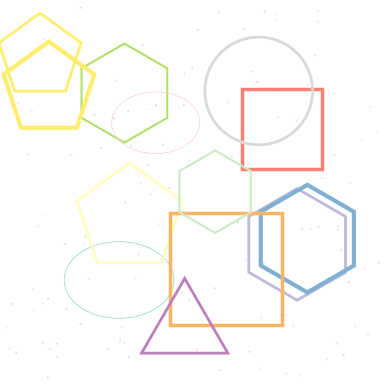[{"shape": "oval", "thickness": 0.5, "radius": 0.71, "center": [0.309, 0.273]}, {"shape": "pentagon", "thickness": 1.5, "radius": 0.72, "center": [0.336, 0.434]}, {"shape": "hexagon", "thickness": 2, "radius": 0.72, "center": [0.772, 0.365]}, {"shape": "square", "thickness": 2.5, "radius": 0.52, "center": [0.733, 0.665]}, {"shape": "hexagon", "thickness": 3, "radius": 0.7, "center": [0.798, 0.38]}, {"shape": "square", "thickness": 2.5, "radius": 0.73, "center": [0.588, 0.302]}, {"shape": "hexagon", "thickness": 1.5, "radius": 0.64, "center": [0.323, 0.758]}, {"shape": "oval", "thickness": 0.5, "radius": 0.57, "center": [0.404, 0.681]}, {"shape": "circle", "thickness": 2, "radius": 0.7, "center": [0.672, 0.764]}, {"shape": "triangle", "thickness": 2, "radius": 0.65, "center": [0.48, 0.147]}, {"shape": "hexagon", "thickness": 1.5, "radius": 0.53, "center": [0.559, 0.502]}, {"shape": "pentagon", "thickness": 2, "radius": 0.56, "center": [0.104, 0.854]}, {"shape": "pentagon", "thickness": 3, "radius": 0.62, "center": [0.127, 0.768]}]